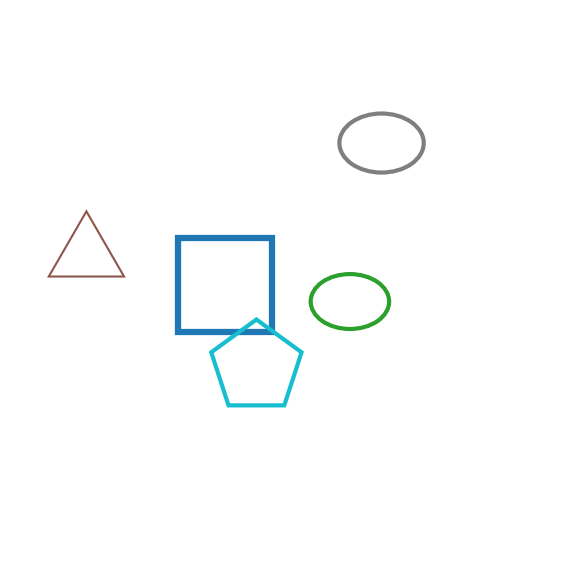[{"shape": "square", "thickness": 3, "radius": 0.41, "center": [0.389, 0.506]}, {"shape": "oval", "thickness": 2, "radius": 0.34, "center": [0.606, 0.477]}, {"shape": "triangle", "thickness": 1, "radius": 0.38, "center": [0.15, 0.558]}, {"shape": "oval", "thickness": 2, "radius": 0.37, "center": [0.661, 0.751]}, {"shape": "pentagon", "thickness": 2, "radius": 0.41, "center": [0.444, 0.364]}]